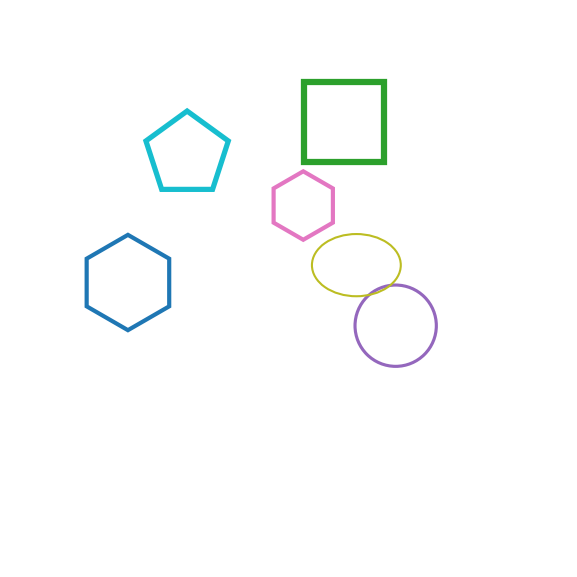[{"shape": "hexagon", "thickness": 2, "radius": 0.41, "center": [0.222, 0.51]}, {"shape": "square", "thickness": 3, "radius": 0.35, "center": [0.596, 0.788]}, {"shape": "circle", "thickness": 1.5, "radius": 0.35, "center": [0.685, 0.435]}, {"shape": "hexagon", "thickness": 2, "radius": 0.3, "center": [0.525, 0.643]}, {"shape": "oval", "thickness": 1, "radius": 0.38, "center": [0.617, 0.54]}, {"shape": "pentagon", "thickness": 2.5, "radius": 0.37, "center": [0.324, 0.732]}]